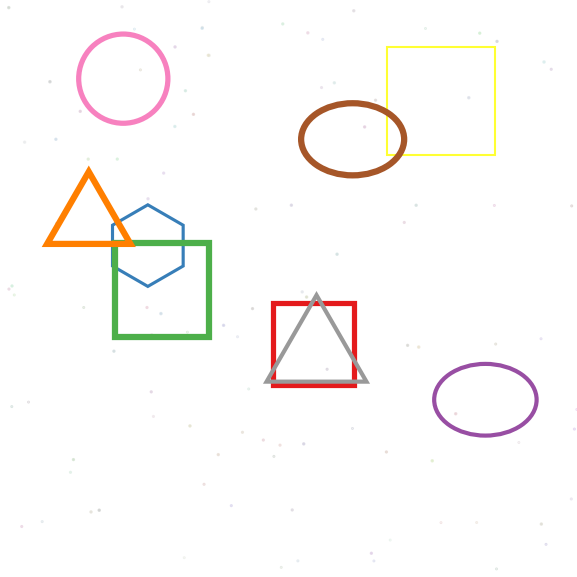[{"shape": "square", "thickness": 2.5, "radius": 0.35, "center": [0.543, 0.404]}, {"shape": "hexagon", "thickness": 1.5, "radius": 0.35, "center": [0.256, 0.574]}, {"shape": "square", "thickness": 3, "radius": 0.41, "center": [0.28, 0.497]}, {"shape": "oval", "thickness": 2, "radius": 0.44, "center": [0.841, 0.307]}, {"shape": "triangle", "thickness": 3, "radius": 0.42, "center": [0.154, 0.618]}, {"shape": "square", "thickness": 1, "radius": 0.47, "center": [0.763, 0.825]}, {"shape": "oval", "thickness": 3, "radius": 0.45, "center": [0.611, 0.758]}, {"shape": "circle", "thickness": 2.5, "radius": 0.39, "center": [0.213, 0.863]}, {"shape": "triangle", "thickness": 2, "radius": 0.5, "center": [0.548, 0.388]}]